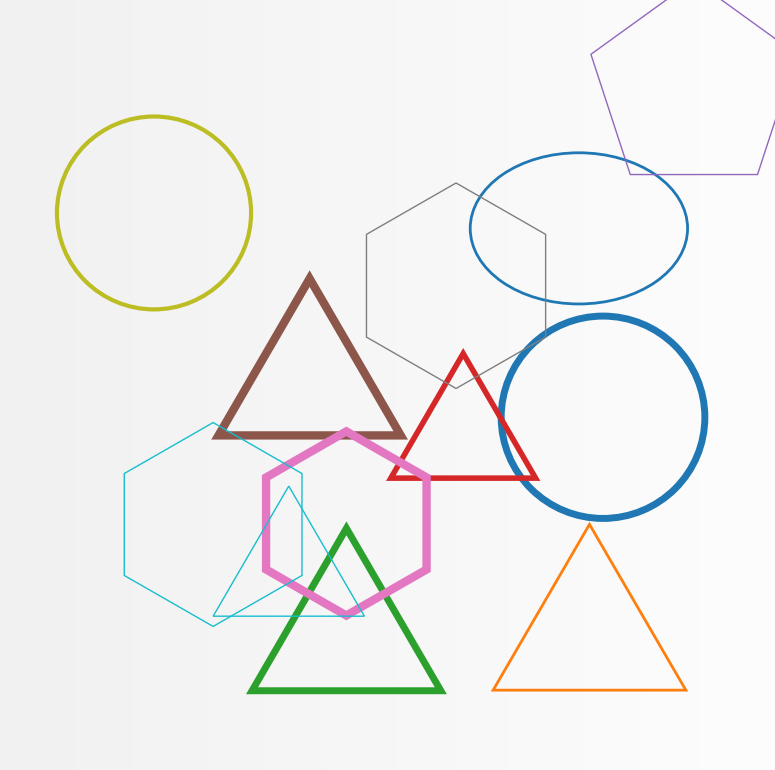[{"shape": "oval", "thickness": 1, "radius": 0.7, "center": [0.747, 0.703]}, {"shape": "circle", "thickness": 2.5, "radius": 0.66, "center": [0.778, 0.458]}, {"shape": "triangle", "thickness": 1, "radius": 0.72, "center": [0.761, 0.175]}, {"shape": "triangle", "thickness": 2.5, "radius": 0.7, "center": [0.447, 0.173]}, {"shape": "triangle", "thickness": 2, "radius": 0.54, "center": [0.598, 0.433]}, {"shape": "pentagon", "thickness": 0.5, "radius": 0.7, "center": [0.895, 0.886]}, {"shape": "triangle", "thickness": 3, "radius": 0.68, "center": [0.4, 0.502]}, {"shape": "hexagon", "thickness": 3, "radius": 0.6, "center": [0.447, 0.32]}, {"shape": "hexagon", "thickness": 0.5, "radius": 0.67, "center": [0.588, 0.629]}, {"shape": "circle", "thickness": 1.5, "radius": 0.63, "center": [0.199, 0.723]}, {"shape": "hexagon", "thickness": 0.5, "radius": 0.66, "center": [0.275, 0.319]}, {"shape": "triangle", "thickness": 0.5, "radius": 0.56, "center": [0.373, 0.256]}]